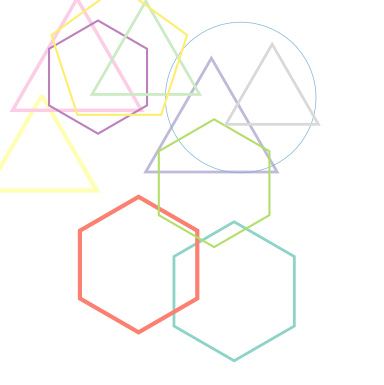[{"shape": "hexagon", "thickness": 2, "radius": 0.9, "center": [0.608, 0.243]}, {"shape": "triangle", "thickness": 3, "radius": 0.82, "center": [0.109, 0.588]}, {"shape": "triangle", "thickness": 2, "radius": 0.99, "center": [0.549, 0.652]}, {"shape": "hexagon", "thickness": 3, "radius": 0.88, "center": [0.36, 0.313]}, {"shape": "circle", "thickness": 0.5, "radius": 0.98, "center": [0.625, 0.747]}, {"shape": "hexagon", "thickness": 1.5, "radius": 0.83, "center": [0.556, 0.524]}, {"shape": "triangle", "thickness": 2.5, "radius": 0.97, "center": [0.2, 0.81]}, {"shape": "triangle", "thickness": 2, "radius": 0.69, "center": [0.707, 0.746]}, {"shape": "hexagon", "thickness": 1.5, "radius": 0.73, "center": [0.255, 0.8]}, {"shape": "triangle", "thickness": 2, "radius": 0.81, "center": [0.379, 0.835]}, {"shape": "pentagon", "thickness": 1.5, "radius": 0.93, "center": [0.31, 0.852]}]